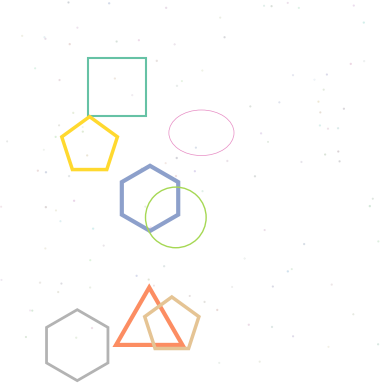[{"shape": "square", "thickness": 1.5, "radius": 0.38, "center": [0.303, 0.773]}, {"shape": "triangle", "thickness": 3, "radius": 0.5, "center": [0.388, 0.154]}, {"shape": "hexagon", "thickness": 3, "radius": 0.42, "center": [0.39, 0.485]}, {"shape": "oval", "thickness": 0.5, "radius": 0.42, "center": [0.523, 0.655]}, {"shape": "circle", "thickness": 1, "radius": 0.39, "center": [0.457, 0.435]}, {"shape": "pentagon", "thickness": 2.5, "radius": 0.38, "center": [0.233, 0.621]}, {"shape": "pentagon", "thickness": 2.5, "radius": 0.37, "center": [0.446, 0.155]}, {"shape": "hexagon", "thickness": 2, "radius": 0.46, "center": [0.201, 0.103]}]